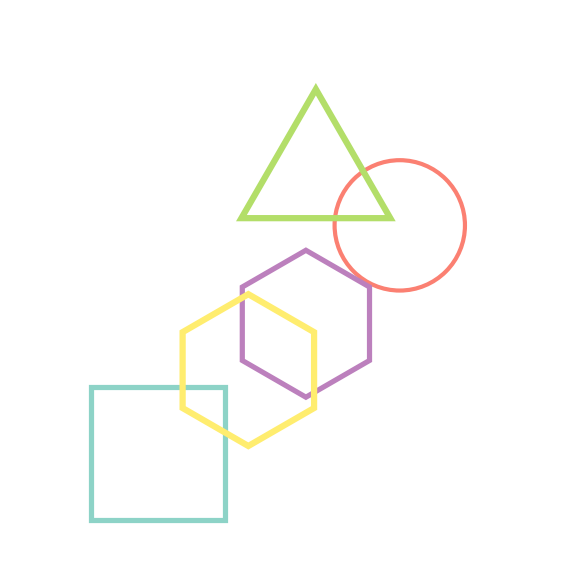[{"shape": "square", "thickness": 2.5, "radius": 0.58, "center": [0.274, 0.214]}, {"shape": "circle", "thickness": 2, "radius": 0.56, "center": [0.692, 0.609]}, {"shape": "triangle", "thickness": 3, "radius": 0.74, "center": [0.547, 0.696]}, {"shape": "hexagon", "thickness": 2.5, "radius": 0.64, "center": [0.53, 0.439]}, {"shape": "hexagon", "thickness": 3, "radius": 0.66, "center": [0.43, 0.358]}]